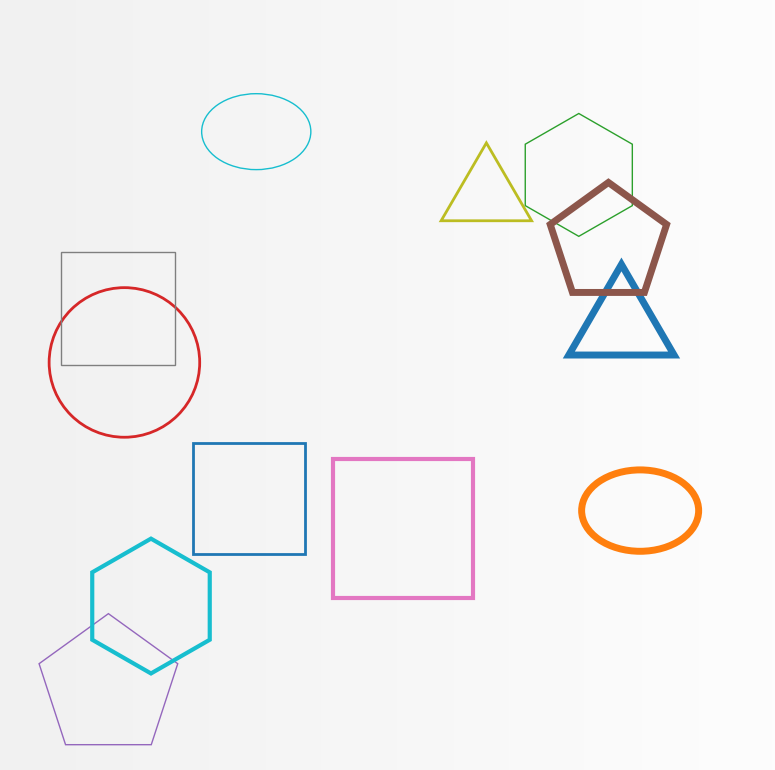[{"shape": "square", "thickness": 1, "radius": 0.36, "center": [0.321, 0.352]}, {"shape": "triangle", "thickness": 2.5, "radius": 0.39, "center": [0.802, 0.578]}, {"shape": "oval", "thickness": 2.5, "radius": 0.38, "center": [0.826, 0.337]}, {"shape": "hexagon", "thickness": 0.5, "radius": 0.4, "center": [0.747, 0.773]}, {"shape": "circle", "thickness": 1, "radius": 0.49, "center": [0.161, 0.529]}, {"shape": "pentagon", "thickness": 0.5, "radius": 0.47, "center": [0.14, 0.109]}, {"shape": "pentagon", "thickness": 2.5, "radius": 0.39, "center": [0.785, 0.684]}, {"shape": "square", "thickness": 1.5, "radius": 0.45, "center": [0.52, 0.314]}, {"shape": "square", "thickness": 0.5, "radius": 0.37, "center": [0.153, 0.6]}, {"shape": "triangle", "thickness": 1, "radius": 0.34, "center": [0.628, 0.747]}, {"shape": "hexagon", "thickness": 1.5, "radius": 0.44, "center": [0.195, 0.213]}, {"shape": "oval", "thickness": 0.5, "radius": 0.35, "center": [0.331, 0.829]}]